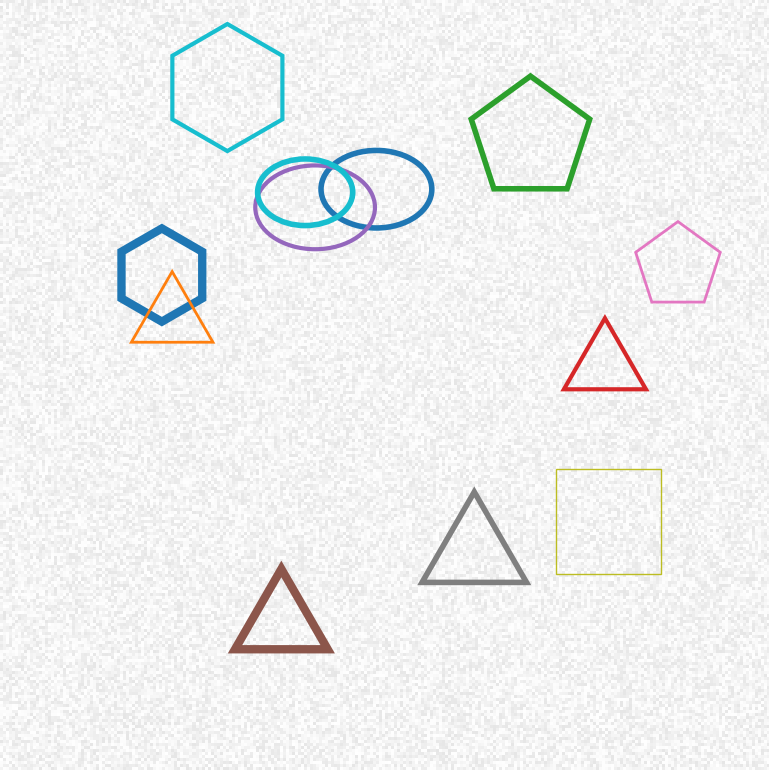[{"shape": "hexagon", "thickness": 3, "radius": 0.3, "center": [0.21, 0.643]}, {"shape": "oval", "thickness": 2, "radius": 0.36, "center": [0.489, 0.754]}, {"shape": "triangle", "thickness": 1, "radius": 0.31, "center": [0.224, 0.586]}, {"shape": "pentagon", "thickness": 2, "radius": 0.4, "center": [0.689, 0.82]}, {"shape": "triangle", "thickness": 1.5, "radius": 0.31, "center": [0.786, 0.525]}, {"shape": "oval", "thickness": 1.5, "radius": 0.39, "center": [0.409, 0.731]}, {"shape": "triangle", "thickness": 3, "radius": 0.35, "center": [0.365, 0.192]}, {"shape": "pentagon", "thickness": 1, "radius": 0.29, "center": [0.88, 0.654]}, {"shape": "triangle", "thickness": 2, "radius": 0.39, "center": [0.616, 0.283]}, {"shape": "square", "thickness": 0.5, "radius": 0.34, "center": [0.79, 0.323]}, {"shape": "hexagon", "thickness": 1.5, "radius": 0.41, "center": [0.295, 0.886]}, {"shape": "oval", "thickness": 2, "radius": 0.31, "center": [0.396, 0.75]}]